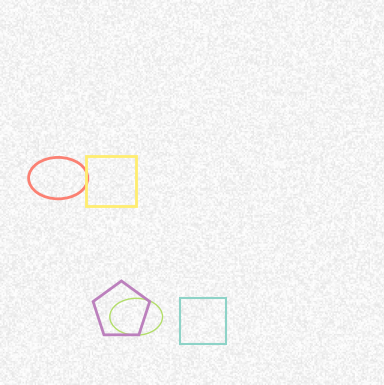[{"shape": "square", "thickness": 1.5, "radius": 0.3, "center": [0.527, 0.166]}, {"shape": "oval", "thickness": 2, "radius": 0.38, "center": [0.151, 0.537]}, {"shape": "oval", "thickness": 1, "radius": 0.34, "center": [0.354, 0.177]}, {"shape": "pentagon", "thickness": 2, "radius": 0.39, "center": [0.315, 0.193]}, {"shape": "square", "thickness": 2, "radius": 0.33, "center": [0.287, 0.53]}]